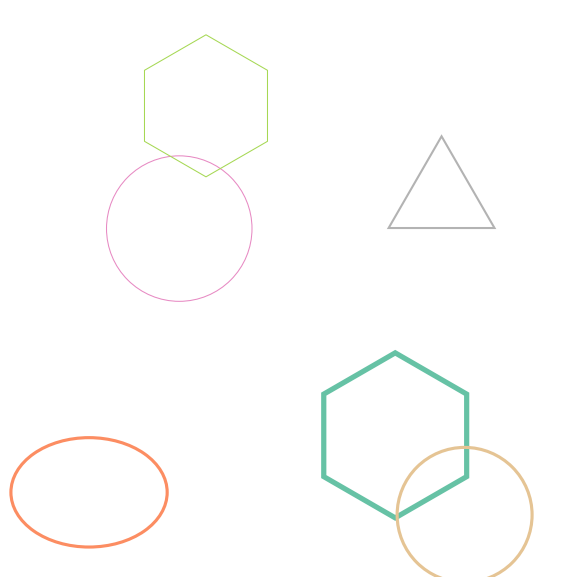[{"shape": "hexagon", "thickness": 2.5, "radius": 0.71, "center": [0.684, 0.245]}, {"shape": "oval", "thickness": 1.5, "radius": 0.68, "center": [0.154, 0.147]}, {"shape": "circle", "thickness": 0.5, "radius": 0.63, "center": [0.31, 0.603]}, {"shape": "hexagon", "thickness": 0.5, "radius": 0.61, "center": [0.357, 0.816]}, {"shape": "circle", "thickness": 1.5, "radius": 0.58, "center": [0.805, 0.108]}, {"shape": "triangle", "thickness": 1, "radius": 0.53, "center": [0.765, 0.657]}]